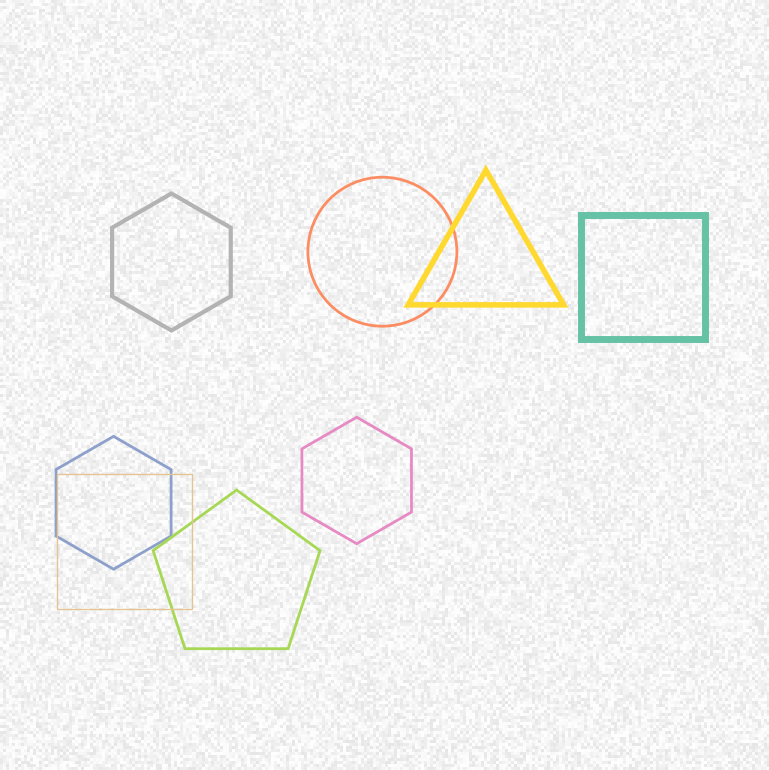[{"shape": "square", "thickness": 2.5, "radius": 0.4, "center": [0.835, 0.64]}, {"shape": "circle", "thickness": 1, "radius": 0.48, "center": [0.497, 0.673]}, {"shape": "hexagon", "thickness": 1, "radius": 0.43, "center": [0.147, 0.347]}, {"shape": "hexagon", "thickness": 1, "radius": 0.41, "center": [0.463, 0.376]}, {"shape": "pentagon", "thickness": 1, "radius": 0.57, "center": [0.307, 0.25]}, {"shape": "triangle", "thickness": 2, "radius": 0.58, "center": [0.631, 0.662]}, {"shape": "square", "thickness": 0.5, "radius": 0.44, "center": [0.161, 0.297]}, {"shape": "hexagon", "thickness": 1.5, "radius": 0.44, "center": [0.223, 0.66]}]